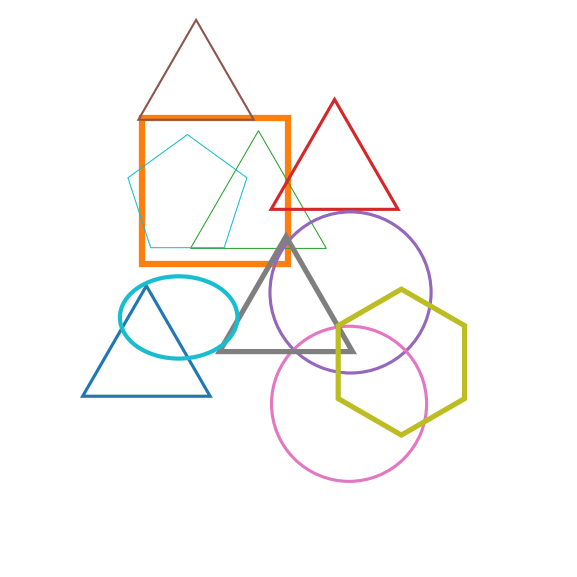[{"shape": "triangle", "thickness": 1.5, "radius": 0.64, "center": [0.253, 0.377]}, {"shape": "square", "thickness": 3, "radius": 0.63, "center": [0.373, 0.668]}, {"shape": "triangle", "thickness": 0.5, "radius": 0.68, "center": [0.447, 0.637]}, {"shape": "triangle", "thickness": 1.5, "radius": 0.63, "center": [0.579, 0.7]}, {"shape": "circle", "thickness": 1.5, "radius": 0.7, "center": [0.607, 0.493]}, {"shape": "triangle", "thickness": 1, "radius": 0.58, "center": [0.34, 0.849]}, {"shape": "circle", "thickness": 1.5, "radius": 0.67, "center": [0.604, 0.3]}, {"shape": "triangle", "thickness": 2.5, "radius": 0.66, "center": [0.495, 0.457]}, {"shape": "hexagon", "thickness": 2.5, "radius": 0.63, "center": [0.695, 0.372]}, {"shape": "pentagon", "thickness": 0.5, "radius": 0.54, "center": [0.325, 0.658]}, {"shape": "oval", "thickness": 2, "radius": 0.51, "center": [0.309, 0.449]}]